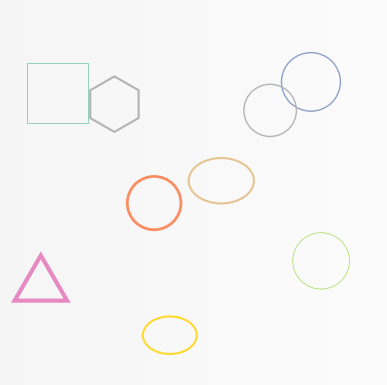[{"shape": "square", "thickness": 0.5, "radius": 0.39, "center": [0.148, 0.758]}, {"shape": "circle", "thickness": 2, "radius": 0.35, "center": [0.398, 0.473]}, {"shape": "circle", "thickness": 1, "radius": 0.38, "center": [0.802, 0.787]}, {"shape": "triangle", "thickness": 3, "radius": 0.39, "center": [0.105, 0.258]}, {"shape": "circle", "thickness": 0.5, "radius": 0.37, "center": [0.829, 0.322]}, {"shape": "oval", "thickness": 1.5, "radius": 0.35, "center": [0.438, 0.129]}, {"shape": "oval", "thickness": 1.5, "radius": 0.42, "center": [0.571, 0.531]}, {"shape": "hexagon", "thickness": 1.5, "radius": 0.36, "center": [0.295, 0.729]}, {"shape": "circle", "thickness": 1, "radius": 0.34, "center": [0.697, 0.713]}]